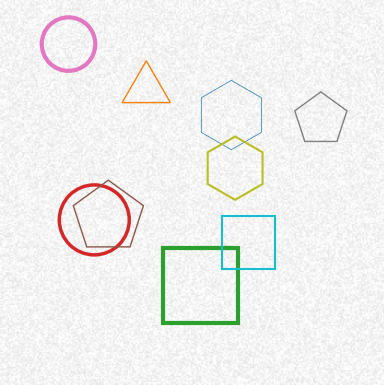[{"shape": "hexagon", "thickness": 0.5, "radius": 0.45, "center": [0.601, 0.701]}, {"shape": "triangle", "thickness": 1, "radius": 0.36, "center": [0.38, 0.77]}, {"shape": "square", "thickness": 3, "radius": 0.49, "center": [0.522, 0.259]}, {"shape": "circle", "thickness": 2.5, "radius": 0.45, "center": [0.245, 0.429]}, {"shape": "pentagon", "thickness": 1, "radius": 0.48, "center": [0.281, 0.436]}, {"shape": "circle", "thickness": 3, "radius": 0.35, "center": [0.178, 0.885]}, {"shape": "pentagon", "thickness": 1, "radius": 0.36, "center": [0.833, 0.69]}, {"shape": "hexagon", "thickness": 1.5, "radius": 0.41, "center": [0.611, 0.563]}, {"shape": "square", "thickness": 1.5, "radius": 0.34, "center": [0.646, 0.369]}]